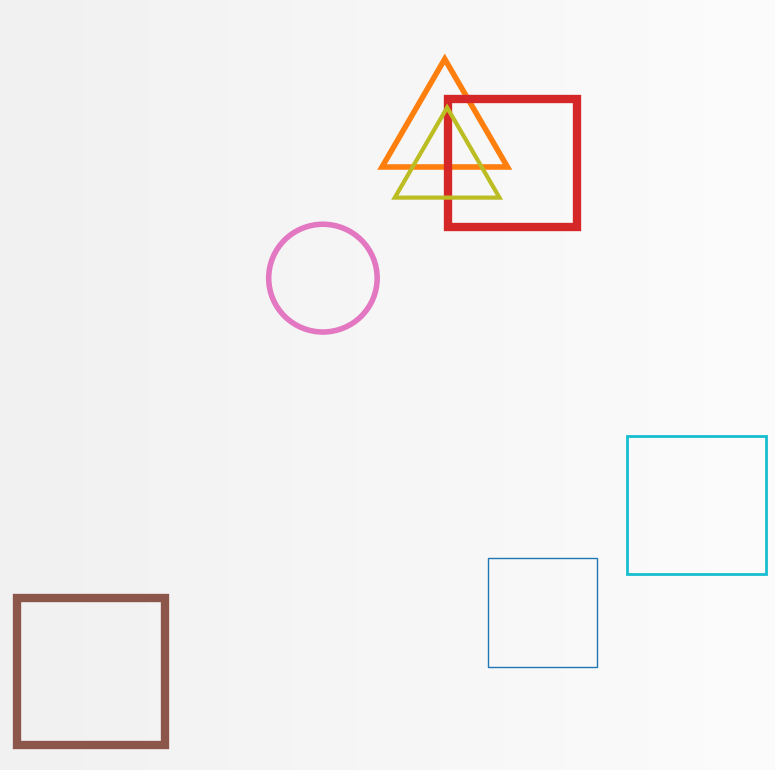[{"shape": "square", "thickness": 0.5, "radius": 0.35, "center": [0.701, 0.205]}, {"shape": "triangle", "thickness": 2, "radius": 0.47, "center": [0.574, 0.83]}, {"shape": "square", "thickness": 3, "radius": 0.42, "center": [0.661, 0.789]}, {"shape": "square", "thickness": 3, "radius": 0.48, "center": [0.117, 0.128]}, {"shape": "circle", "thickness": 2, "radius": 0.35, "center": [0.417, 0.639]}, {"shape": "triangle", "thickness": 1.5, "radius": 0.39, "center": [0.577, 0.782]}, {"shape": "square", "thickness": 1, "radius": 0.45, "center": [0.899, 0.344]}]